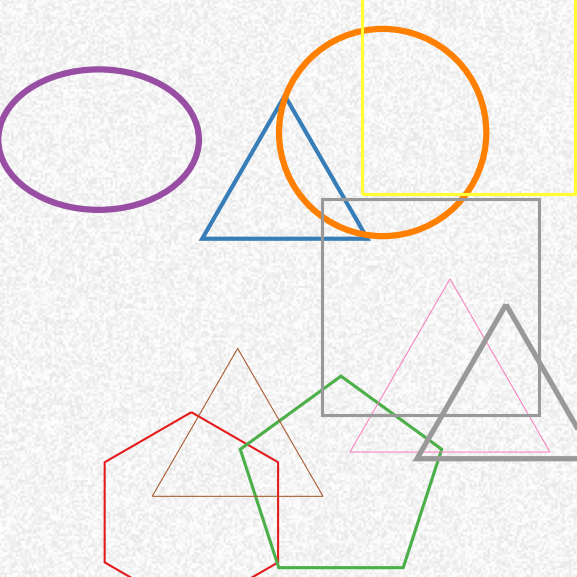[{"shape": "hexagon", "thickness": 1, "radius": 0.87, "center": [0.331, 0.112]}, {"shape": "triangle", "thickness": 2, "radius": 0.83, "center": [0.493, 0.668]}, {"shape": "pentagon", "thickness": 1.5, "radius": 0.92, "center": [0.59, 0.164]}, {"shape": "oval", "thickness": 3, "radius": 0.87, "center": [0.171, 0.757]}, {"shape": "circle", "thickness": 3, "radius": 0.9, "center": [0.663, 0.77]}, {"shape": "square", "thickness": 1.5, "radius": 0.92, "center": [0.811, 0.848]}, {"shape": "triangle", "thickness": 0.5, "radius": 0.85, "center": [0.412, 0.225]}, {"shape": "triangle", "thickness": 0.5, "radius": 1.0, "center": [0.779, 0.316]}, {"shape": "square", "thickness": 1.5, "radius": 0.94, "center": [0.746, 0.468]}, {"shape": "triangle", "thickness": 2.5, "radius": 0.89, "center": [0.876, 0.294]}]